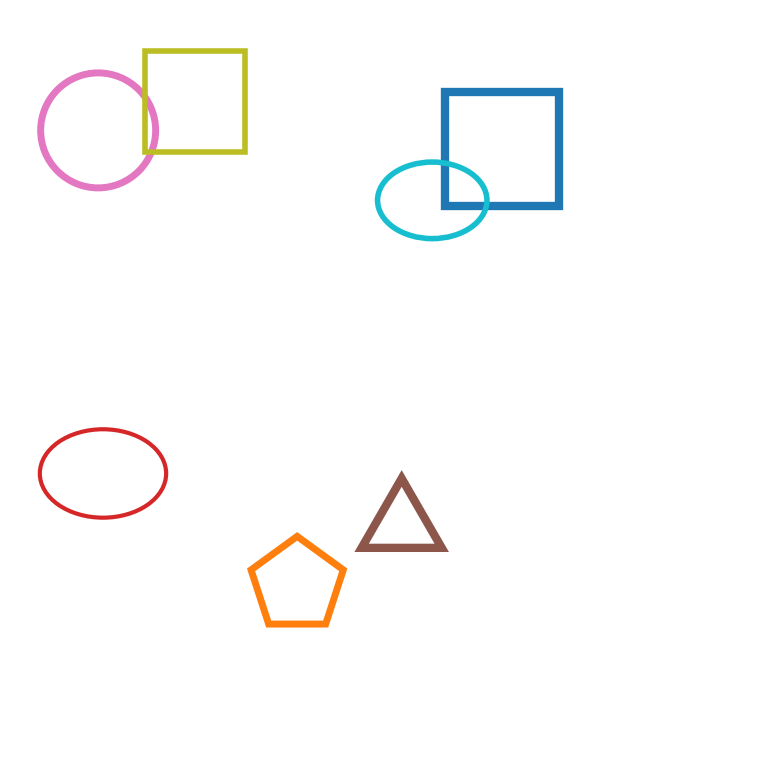[{"shape": "square", "thickness": 3, "radius": 0.37, "center": [0.652, 0.806]}, {"shape": "pentagon", "thickness": 2.5, "radius": 0.31, "center": [0.386, 0.24]}, {"shape": "oval", "thickness": 1.5, "radius": 0.41, "center": [0.134, 0.385]}, {"shape": "triangle", "thickness": 3, "radius": 0.3, "center": [0.522, 0.319]}, {"shape": "circle", "thickness": 2.5, "radius": 0.37, "center": [0.127, 0.831]}, {"shape": "square", "thickness": 2, "radius": 0.33, "center": [0.254, 0.868]}, {"shape": "oval", "thickness": 2, "radius": 0.36, "center": [0.561, 0.74]}]